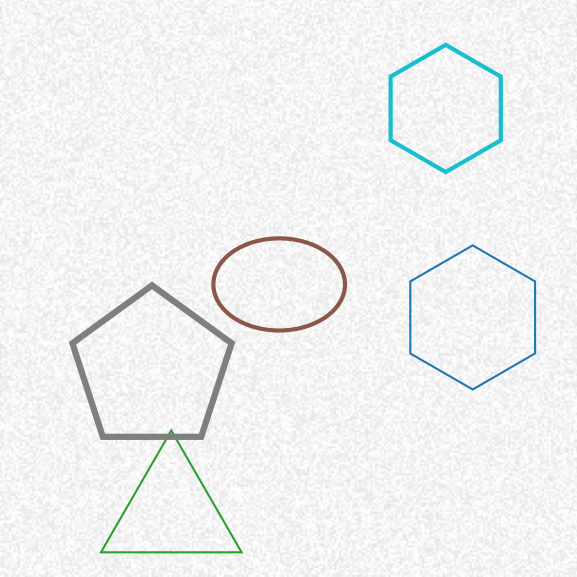[{"shape": "hexagon", "thickness": 1, "radius": 0.62, "center": [0.819, 0.449]}, {"shape": "triangle", "thickness": 1, "radius": 0.7, "center": [0.297, 0.113]}, {"shape": "oval", "thickness": 2, "radius": 0.57, "center": [0.483, 0.507]}, {"shape": "pentagon", "thickness": 3, "radius": 0.72, "center": [0.263, 0.36]}, {"shape": "hexagon", "thickness": 2, "radius": 0.55, "center": [0.772, 0.811]}]